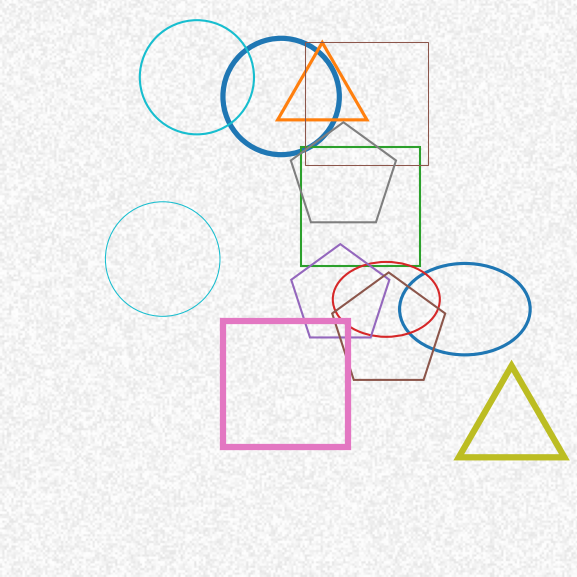[{"shape": "oval", "thickness": 1.5, "radius": 0.57, "center": [0.805, 0.464]}, {"shape": "circle", "thickness": 2.5, "radius": 0.5, "center": [0.487, 0.832]}, {"shape": "triangle", "thickness": 1.5, "radius": 0.45, "center": [0.558, 0.836]}, {"shape": "square", "thickness": 1, "radius": 0.51, "center": [0.624, 0.642]}, {"shape": "oval", "thickness": 1, "radius": 0.46, "center": [0.669, 0.481]}, {"shape": "pentagon", "thickness": 1, "radius": 0.45, "center": [0.589, 0.487]}, {"shape": "square", "thickness": 0.5, "radius": 0.53, "center": [0.635, 0.821]}, {"shape": "pentagon", "thickness": 1, "radius": 0.51, "center": [0.673, 0.425]}, {"shape": "square", "thickness": 3, "radius": 0.54, "center": [0.494, 0.334]}, {"shape": "pentagon", "thickness": 1, "radius": 0.48, "center": [0.595, 0.692]}, {"shape": "triangle", "thickness": 3, "radius": 0.53, "center": [0.886, 0.26]}, {"shape": "circle", "thickness": 1, "radius": 0.49, "center": [0.341, 0.865]}, {"shape": "circle", "thickness": 0.5, "radius": 0.5, "center": [0.282, 0.551]}]